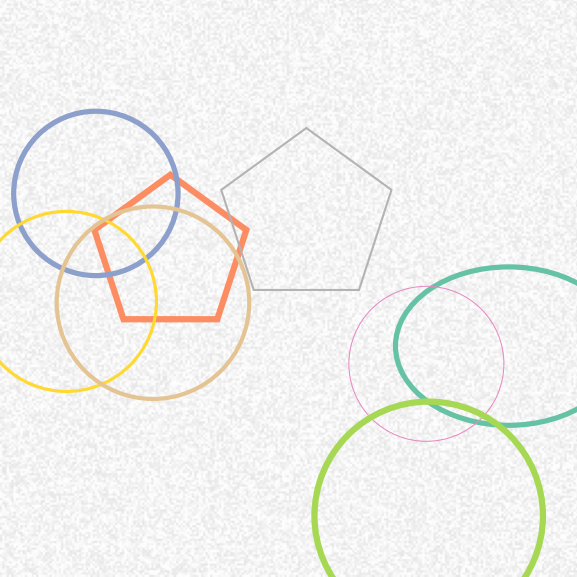[{"shape": "oval", "thickness": 2.5, "radius": 0.98, "center": [0.881, 0.4]}, {"shape": "pentagon", "thickness": 3, "radius": 0.69, "center": [0.295, 0.558]}, {"shape": "circle", "thickness": 2.5, "radius": 0.71, "center": [0.166, 0.664]}, {"shape": "circle", "thickness": 0.5, "radius": 0.67, "center": [0.738, 0.369]}, {"shape": "circle", "thickness": 3, "radius": 0.99, "center": [0.742, 0.106]}, {"shape": "circle", "thickness": 1.5, "radius": 0.78, "center": [0.115, 0.477]}, {"shape": "circle", "thickness": 2, "radius": 0.83, "center": [0.265, 0.475]}, {"shape": "pentagon", "thickness": 1, "radius": 0.78, "center": [0.53, 0.622]}]